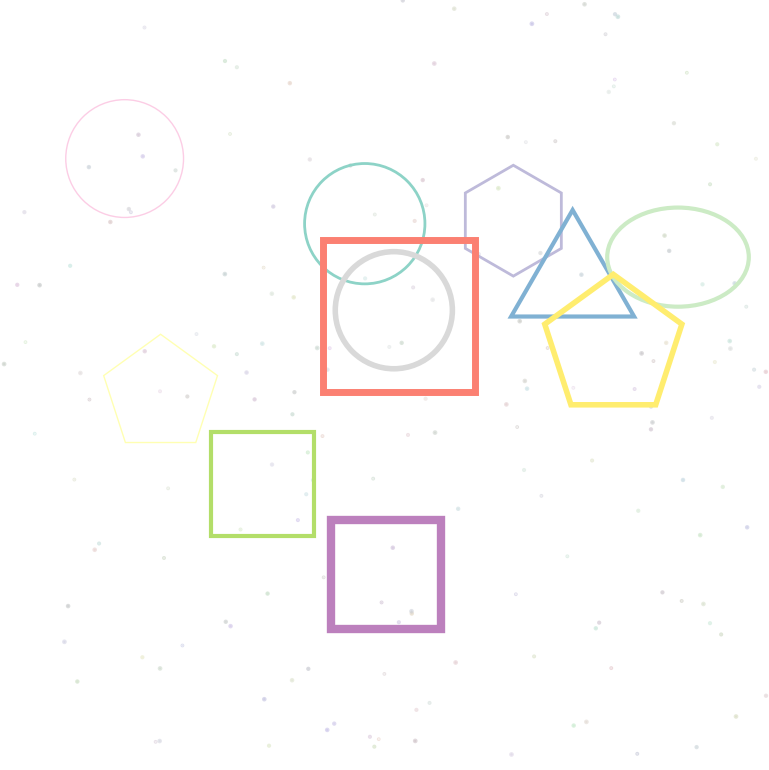[{"shape": "circle", "thickness": 1, "radius": 0.39, "center": [0.474, 0.709]}, {"shape": "pentagon", "thickness": 0.5, "radius": 0.39, "center": [0.209, 0.488]}, {"shape": "hexagon", "thickness": 1, "radius": 0.36, "center": [0.667, 0.713]}, {"shape": "square", "thickness": 2.5, "radius": 0.49, "center": [0.518, 0.589]}, {"shape": "triangle", "thickness": 1.5, "radius": 0.46, "center": [0.744, 0.635]}, {"shape": "square", "thickness": 1.5, "radius": 0.34, "center": [0.341, 0.371]}, {"shape": "circle", "thickness": 0.5, "radius": 0.38, "center": [0.162, 0.794]}, {"shape": "circle", "thickness": 2, "radius": 0.38, "center": [0.511, 0.597]}, {"shape": "square", "thickness": 3, "radius": 0.36, "center": [0.501, 0.254]}, {"shape": "oval", "thickness": 1.5, "radius": 0.46, "center": [0.881, 0.666]}, {"shape": "pentagon", "thickness": 2, "radius": 0.47, "center": [0.797, 0.55]}]